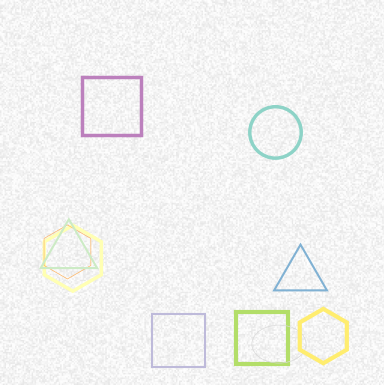[{"shape": "circle", "thickness": 2.5, "radius": 0.33, "center": [0.716, 0.656]}, {"shape": "hexagon", "thickness": 2.5, "radius": 0.43, "center": [0.189, 0.329]}, {"shape": "square", "thickness": 1.5, "radius": 0.34, "center": [0.463, 0.116]}, {"shape": "triangle", "thickness": 1.5, "radius": 0.4, "center": [0.781, 0.285]}, {"shape": "hexagon", "thickness": 0.5, "radius": 0.35, "center": [0.175, 0.346]}, {"shape": "square", "thickness": 3, "radius": 0.34, "center": [0.682, 0.122]}, {"shape": "oval", "thickness": 0.5, "radius": 0.35, "center": [0.725, 0.106]}, {"shape": "square", "thickness": 2.5, "radius": 0.38, "center": [0.289, 0.725]}, {"shape": "triangle", "thickness": 1.5, "radius": 0.42, "center": [0.179, 0.346]}, {"shape": "hexagon", "thickness": 3, "radius": 0.35, "center": [0.84, 0.127]}]